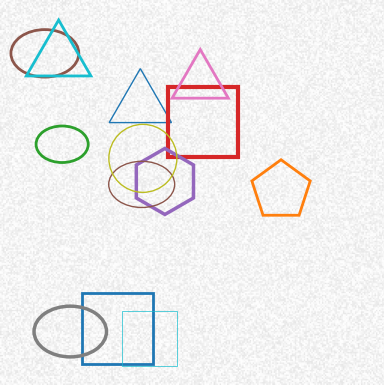[{"shape": "triangle", "thickness": 1, "radius": 0.47, "center": [0.364, 0.728]}, {"shape": "square", "thickness": 2, "radius": 0.46, "center": [0.305, 0.147]}, {"shape": "pentagon", "thickness": 2, "radius": 0.4, "center": [0.73, 0.505]}, {"shape": "oval", "thickness": 2, "radius": 0.34, "center": [0.161, 0.625]}, {"shape": "square", "thickness": 3, "radius": 0.46, "center": [0.527, 0.684]}, {"shape": "hexagon", "thickness": 2.5, "radius": 0.43, "center": [0.428, 0.529]}, {"shape": "oval", "thickness": 2, "radius": 0.44, "center": [0.117, 0.861]}, {"shape": "oval", "thickness": 1, "radius": 0.43, "center": [0.368, 0.521]}, {"shape": "triangle", "thickness": 2, "radius": 0.42, "center": [0.52, 0.787]}, {"shape": "oval", "thickness": 2.5, "radius": 0.47, "center": [0.183, 0.139]}, {"shape": "circle", "thickness": 1, "radius": 0.44, "center": [0.371, 0.589]}, {"shape": "square", "thickness": 0.5, "radius": 0.36, "center": [0.388, 0.12]}, {"shape": "triangle", "thickness": 2, "radius": 0.48, "center": [0.152, 0.851]}]